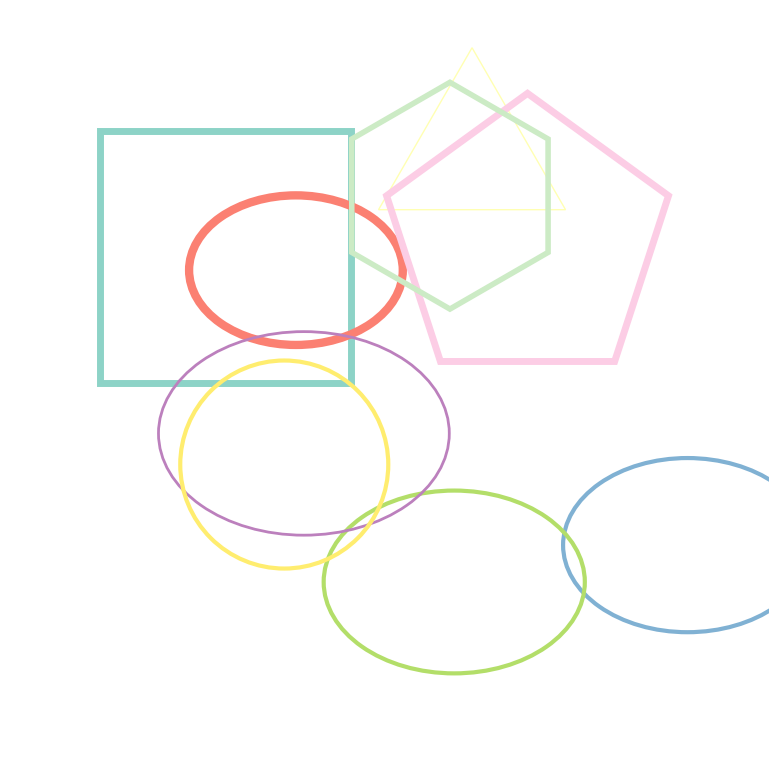[{"shape": "square", "thickness": 2.5, "radius": 0.82, "center": [0.293, 0.667]}, {"shape": "triangle", "thickness": 0.5, "radius": 0.7, "center": [0.613, 0.798]}, {"shape": "oval", "thickness": 3, "radius": 0.69, "center": [0.384, 0.649]}, {"shape": "oval", "thickness": 1.5, "radius": 0.81, "center": [0.893, 0.292]}, {"shape": "oval", "thickness": 1.5, "radius": 0.85, "center": [0.59, 0.244]}, {"shape": "pentagon", "thickness": 2.5, "radius": 0.96, "center": [0.685, 0.686]}, {"shape": "oval", "thickness": 1, "radius": 0.94, "center": [0.395, 0.437]}, {"shape": "hexagon", "thickness": 2, "radius": 0.74, "center": [0.584, 0.746]}, {"shape": "circle", "thickness": 1.5, "radius": 0.68, "center": [0.369, 0.397]}]